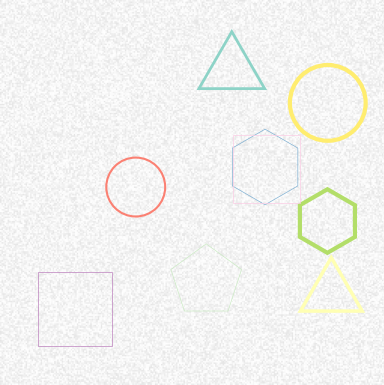[{"shape": "triangle", "thickness": 2, "radius": 0.49, "center": [0.602, 0.819]}, {"shape": "triangle", "thickness": 2.5, "radius": 0.46, "center": [0.86, 0.238]}, {"shape": "circle", "thickness": 1.5, "radius": 0.38, "center": [0.353, 0.514]}, {"shape": "hexagon", "thickness": 0.5, "radius": 0.49, "center": [0.689, 0.566]}, {"shape": "hexagon", "thickness": 3, "radius": 0.41, "center": [0.85, 0.426]}, {"shape": "square", "thickness": 0.5, "radius": 0.44, "center": [0.692, 0.561]}, {"shape": "square", "thickness": 0.5, "radius": 0.48, "center": [0.196, 0.197]}, {"shape": "pentagon", "thickness": 0.5, "radius": 0.48, "center": [0.536, 0.27]}, {"shape": "circle", "thickness": 3, "radius": 0.49, "center": [0.851, 0.733]}]